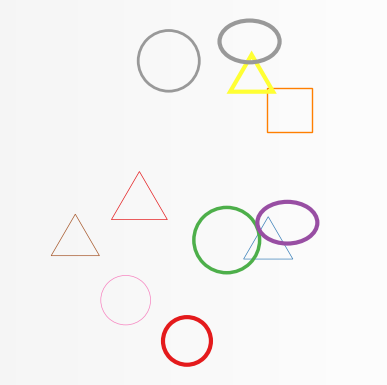[{"shape": "circle", "thickness": 3, "radius": 0.31, "center": [0.482, 0.114]}, {"shape": "triangle", "thickness": 0.5, "radius": 0.42, "center": [0.36, 0.471]}, {"shape": "triangle", "thickness": 0.5, "radius": 0.37, "center": [0.692, 0.364]}, {"shape": "circle", "thickness": 2.5, "radius": 0.42, "center": [0.585, 0.376]}, {"shape": "oval", "thickness": 3, "radius": 0.39, "center": [0.742, 0.422]}, {"shape": "square", "thickness": 1, "radius": 0.29, "center": [0.747, 0.715]}, {"shape": "triangle", "thickness": 3, "radius": 0.32, "center": [0.649, 0.794]}, {"shape": "triangle", "thickness": 0.5, "radius": 0.36, "center": [0.194, 0.372]}, {"shape": "circle", "thickness": 0.5, "radius": 0.32, "center": [0.324, 0.22]}, {"shape": "circle", "thickness": 2, "radius": 0.39, "center": [0.435, 0.842]}, {"shape": "oval", "thickness": 3, "radius": 0.39, "center": [0.644, 0.892]}]